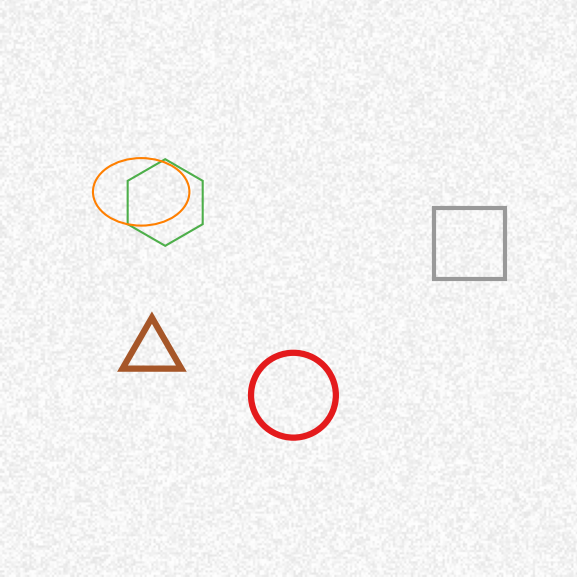[{"shape": "circle", "thickness": 3, "radius": 0.37, "center": [0.508, 0.315]}, {"shape": "hexagon", "thickness": 1, "radius": 0.38, "center": [0.286, 0.648]}, {"shape": "oval", "thickness": 1, "radius": 0.42, "center": [0.244, 0.667]}, {"shape": "triangle", "thickness": 3, "radius": 0.29, "center": [0.263, 0.39]}, {"shape": "square", "thickness": 2, "radius": 0.31, "center": [0.813, 0.578]}]